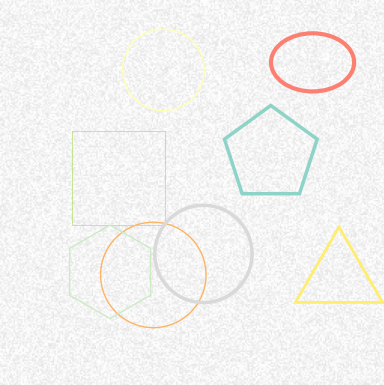[{"shape": "pentagon", "thickness": 2.5, "radius": 0.63, "center": [0.703, 0.599]}, {"shape": "circle", "thickness": 1, "radius": 0.53, "center": [0.425, 0.819]}, {"shape": "oval", "thickness": 3, "radius": 0.54, "center": [0.812, 0.838]}, {"shape": "circle", "thickness": 1, "radius": 0.68, "center": [0.398, 0.286]}, {"shape": "square", "thickness": 0.5, "radius": 0.61, "center": [0.307, 0.538]}, {"shape": "circle", "thickness": 2.5, "radius": 0.63, "center": [0.528, 0.341]}, {"shape": "hexagon", "thickness": 1, "radius": 0.61, "center": [0.286, 0.294]}, {"shape": "triangle", "thickness": 2, "radius": 0.65, "center": [0.881, 0.28]}]